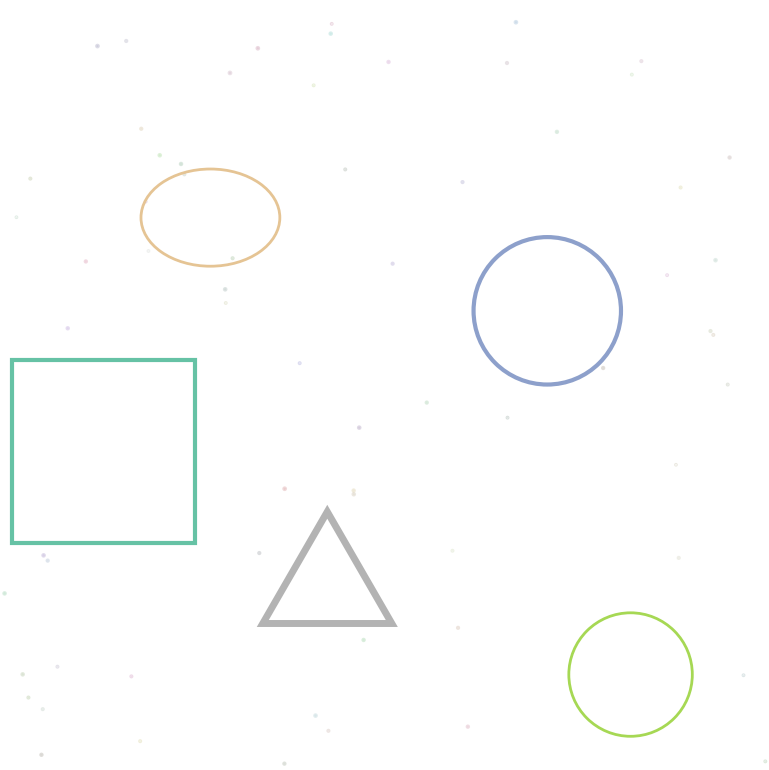[{"shape": "square", "thickness": 1.5, "radius": 0.59, "center": [0.134, 0.414]}, {"shape": "circle", "thickness": 1.5, "radius": 0.48, "center": [0.711, 0.596]}, {"shape": "circle", "thickness": 1, "radius": 0.4, "center": [0.819, 0.124]}, {"shape": "oval", "thickness": 1, "radius": 0.45, "center": [0.273, 0.717]}, {"shape": "triangle", "thickness": 2.5, "radius": 0.48, "center": [0.425, 0.239]}]